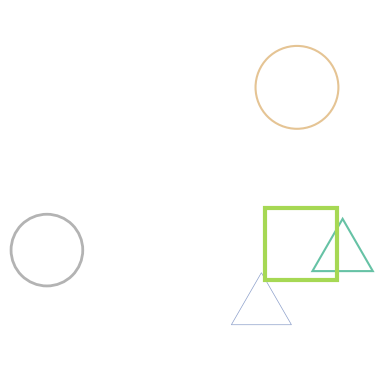[{"shape": "triangle", "thickness": 1.5, "radius": 0.45, "center": [0.89, 0.341]}, {"shape": "triangle", "thickness": 0.5, "radius": 0.45, "center": [0.679, 0.202]}, {"shape": "square", "thickness": 3, "radius": 0.47, "center": [0.781, 0.366]}, {"shape": "circle", "thickness": 1.5, "radius": 0.54, "center": [0.771, 0.773]}, {"shape": "circle", "thickness": 2, "radius": 0.47, "center": [0.122, 0.35]}]